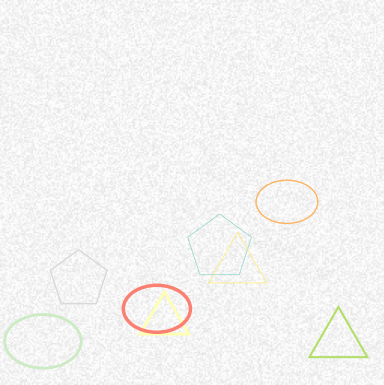[{"shape": "pentagon", "thickness": 0.5, "radius": 0.44, "center": [0.57, 0.357]}, {"shape": "triangle", "thickness": 2, "radius": 0.37, "center": [0.427, 0.169]}, {"shape": "oval", "thickness": 2.5, "radius": 0.44, "center": [0.407, 0.198]}, {"shape": "oval", "thickness": 1, "radius": 0.4, "center": [0.745, 0.476]}, {"shape": "triangle", "thickness": 1.5, "radius": 0.43, "center": [0.879, 0.116]}, {"shape": "pentagon", "thickness": 1, "radius": 0.39, "center": [0.204, 0.274]}, {"shape": "oval", "thickness": 2, "radius": 0.5, "center": [0.112, 0.113]}, {"shape": "triangle", "thickness": 0.5, "radius": 0.44, "center": [0.617, 0.309]}]